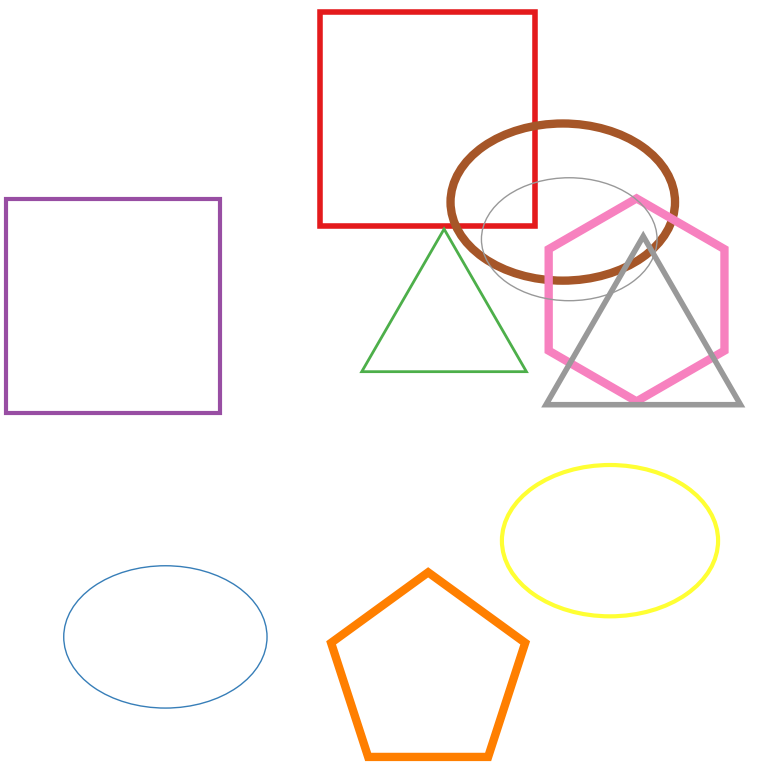[{"shape": "square", "thickness": 2, "radius": 0.7, "center": [0.555, 0.846]}, {"shape": "oval", "thickness": 0.5, "radius": 0.66, "center": [0.215, 0.173]}, {"shape": "triangle", "thickness": 1, "radius": 0.62, "center": [0.577, 0.579]}, {"shape": "square", "thickness": 1.5, "radius": 0.7, "center": [0.147, 0.602]}, {"shape": "pentagon", "thickness": 3, "radius": 0.66, "center": [0.556, 0.124]}, {"shape": "oval", "thickness": 1.5, "radius": 0.7, "center": [0.792, 0.298]}, {"shape": "oval", "thickness": 3, "radius": 0.73, "center": [0.731, 0.738]}, {"shape": "hexagon", "thickness": 3, "radius": 0.66, "center": [0.827, 0.611]}, {"shape": "triangle", "thickness": 2, "radius": 0.73, "center": [0.835, 0.547]}, {"shape": "oval", "thickness": 0.5, "radius": 0.57, "center": [0.739, 0.689]}]